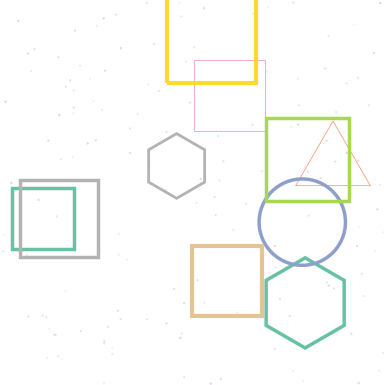[{"shape": "hexagon", "thickness": 2.5, "radius": 0.59, "center": [0.793, 0.213]}, {"shape": "square", "thickness": 2.5, "radius": 0.4, "center": [0.112, 0.432]}, {"shape": "triangle", "thickness": 0.5, "radius": 0.56, "center": [0.865, 0.574]}, {"shape": "circle", "thickness": 2.5, "radius": 0.56, "center": [0.785, 0.423]}, {"shape": "square", "thickness": 0.5, "radius": 0.46, "center": [0.595, 0.753]}, {"shape": "square", "thickness": 2.5, "radius": 0.54, "center": [0.798, 0.586]}, {"shape": "square", "thickness": 3, "radius": 0.58, "center": [0.55, 0.899]}, {"shape": "square", "thickness": 3, "radius": 0.46, "center": [0.59, 0.269]}, {"shape": "hexagon", "thickness": 2, "radius": 0.42, "center": [0.459, 0.569]}, {"shape": "square", "thickness": 2.5, "radius": 0.5, "center": [0.153, 0.432]}]